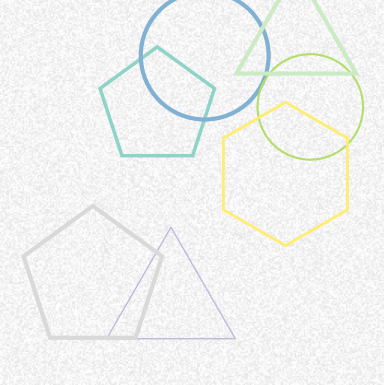[{"shape": "pentagon", "thickness": 2.5, "radius": 0.78, "center": [0.409, 0.722]}, {"shape": "triangle", "thickness": 1, "radius": 0.97, "center": [0.444, 0.217]}, {"shape": "circle", "thickness": 3, "radius": 0.83, "center": [0.532, 0.856]}, {"shape": "circle", "thickness": 1.5, "radius": 0.68, "center": [0.806, 0.722]}, {"shape": "pentagon", "thickness": 3, "radius": 0.95, "center": [0.241, 0.276]}, {"shape": "triangle", "thickness": 3, "radius": 0.9, "center": [0.77, 0.899]}, {"shape": "hexagon", "thickness": 2, "radius": 0.93, "center": [0.741, 0.548]}]